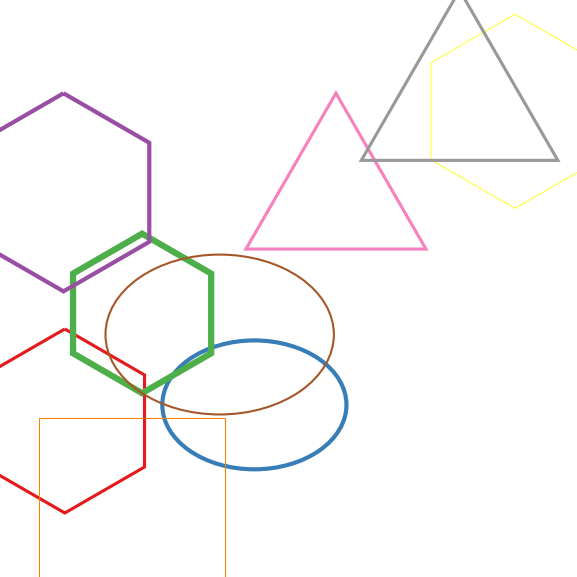[{"shape": "hexagon", "thickness": 1.5, "radius": 0.8, "center": [0.112, 0.27]}, {"shape": "oval", "thickness": 2, "radius": 0.8, "center": [0.44, 0.298]}, {"shape": "hexagon", "thickness": 3, "radius": 0.69, "center": [0.246, 0.456]}, {"shape": "hexagon", "thickness": 2, "radius": 0.86, "center": [0.11, 0.666]}, {"shape": "square", "thickness": 0.5, "radius": 0.81, "center": [0.229, 0.114]}, {"shape": "hexagon", "thickness": 0.5, "radius": 0.84, "center": [0.892, 0.806]}, {"shape": "oval", "thickness": 1, "radius": 0.99, "center": [0.38, 0.42]}, {"shape": "triangle", "thickness": 1.5, "radius": 0.9, "center": [0.582, 0.658]}, {"shape": "triangle", "thickness": 1.5, "radius": 0.98, "center": [0.796, 0.82]}]